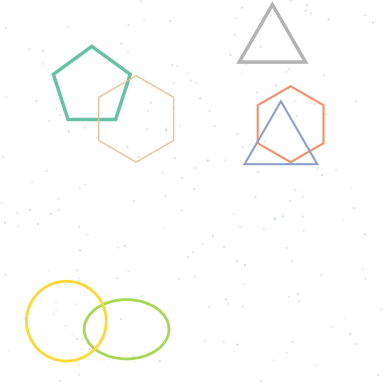[{"shape": "pentagon", "thickness": 2.5, "radius": 0.52, "center": [0.238, 0.775]}, {"shape": "hexagon", "thickness": 1.5, "radius": 0.49, "center": [0.755, 0.677]}, {"shape": "triangle", "thickness": 1.5, "radius": 0.54, "center": [0.73, 0.628]}, {"shape": "oval", "thickness": 2, "radius": 0.55, "center": [0.329, 0.145]}, {"shape": "circle", "thickness": 2, "radius": 0.52, "center": [0.172, 0.166]}, {"shape": "hexagon", "thickness": 1, "radius": 0.56, "center": [0.354, 0.691]}, {"shape": "triangle", "thickness": 2.5, "radius": 0.5, "center": [0.708, 0.888]}]